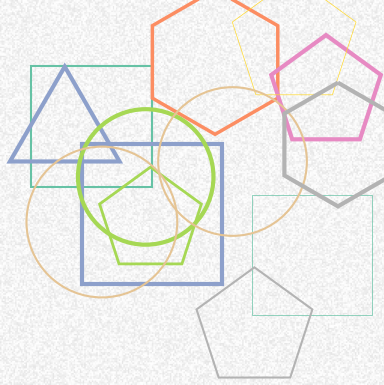[{"shape": "square", "thickness": 0.5, "radius": 0.78, "center": [0.81, 0.337]}, {"shape": "square", "thickness": 1.5, "radius": 0.78, "center": [0.237, 0.671]}, {"shape": "hexagon", "thickness": 2.5, "radius": 0.94, "center": [0.559, 0.839]}, {"shape": "square", "thickness": 3, "radius": 0.91, "center": [0.395, 0.443]}, {"shape": "triangle", "thickness": 3, "radius": 0.82, "center": [0.168, 0.663]}, {"shape": "pentagon", "thickness": 3, "radius": 0.75, "center": [0.847, 0.759]}, {"shape": "pentagon", "thickness": 2, "radius": 0.69, "center": [0.391, 0.427]}, {"shape": "circle", "thickness": 3, "radius": 0.88, "center": [0.378, 0.54]}, {"shape": "pentagon", "thickness": 0.5, "radius": 0.84, "center": [0.764, 0.89]}, {"shape": "circle", "thickness": 1.5, "radius": 0.97, "center": [0.604, 0.58]}, {"shape": "circle", "thickness": 1.5, "radius": 0.98, "center": [0.265, 0.423]}, {"shape": "pentagon", "thickness": 1.5, "radius": 0.79, "center": [0.661, 0.147]}, {"shape": "hexagon", "thickness": 3, "radius": 0.8, "center": [0.878, 0.625]}]